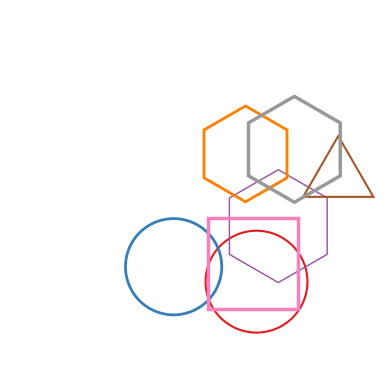[{"shape": "circle", "thickness": 1.5, "radius": 0.66, "center": [0.666, 0.268]}, {"shape": "circle", "thickness": 2, "radius": 0.63, "center": [0.451, 0.307]}, {"shape": "hexagon", "thickness": 1, "radius": 0.73, "center": [0.723, 0.413]}, {"shape": "hexagon", "thickness": 2, "radius": 0.62, "center": [0.638, 0.6]}, {"shape": "triangle", "thickness": 1.5, "radius": 0.53, "center": [0.879, 0.541]}, {"shape": "square", "thickness": 2.5, "radius": 0.59, "center": [0.658, 0.316]}, {"shape": "hexagon", "thickness": 2.5, "radius": 0.69, "center": [0.765, 0.612]}]